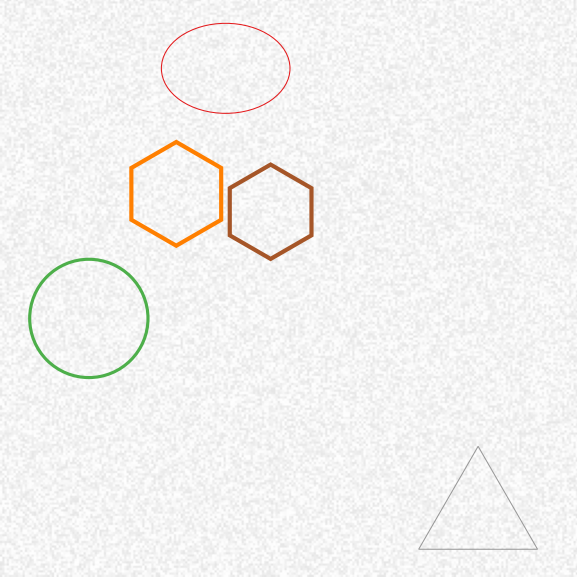[{"shape": "oval", "thickness": 0.5, "radius": 0.56, "center": [0.391, 0.881]}, {"shape": "circle", "thickness": 1.5, "radius": 0.51, "center": [0.154, 0.448]}, {"shape": "hexagon", "thickness": 2, "radius": 0.45, "center": [0.305, 0.663]}, {"shape": "hexagon", "thickness": 2, "radius": 0.41, "center": [0.469, 0.632]}, {"shape": "triangle", "thickness": 0.5, "radius": 0.59, "center": [0.828, 0.107]}]